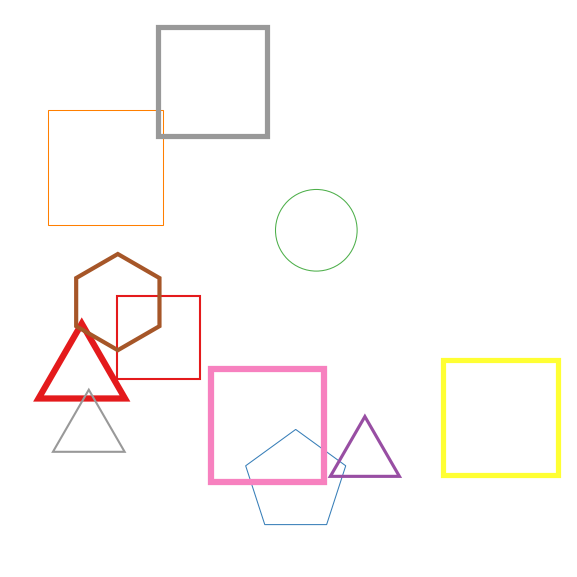[{"shape": "triangle", "thickness": 3, "radius": 0.43, "center": [0.142, 0.352]}, {"shape": "square", "thickness": 1, "radius": 0.36, "center": [0.274, 0.415]}, {"shape": "pentagon", "thickness": 0.5, "radius": 0.46, "center": [0.512, 0.164]}, {"shape": "circle", "thickness": 0.5, "radius": 0.35, "center": [0.548, 0.6]}, {"shape": "triangle", "thickness": 1.5, "radius": 0.35, "center": [0.632, 0.209]}, {"shape": "square", "thickness": 0.5, "radius": 0.5, "center": [0.183, 0.709]}, {"shape": "square", "thickness": 2.5, "radius": 0.5, "center": [0.866, 0.276]}, {"shape": "hexagon", "thickness": 2, "radius": 0.42, "center": [0.204, 0.476]}, {"shape": "square", "thickness": 3, "radius": 0.49, "center": [0.463, 0.263]}, {"shape": "square", "thickness": 2.5, "radius": 0.47, "center": [0.368, 0.858]}, {"shape": "triangle", "thickness": 1, "radius": 0.36, "center": [0.154, 0.253]}]